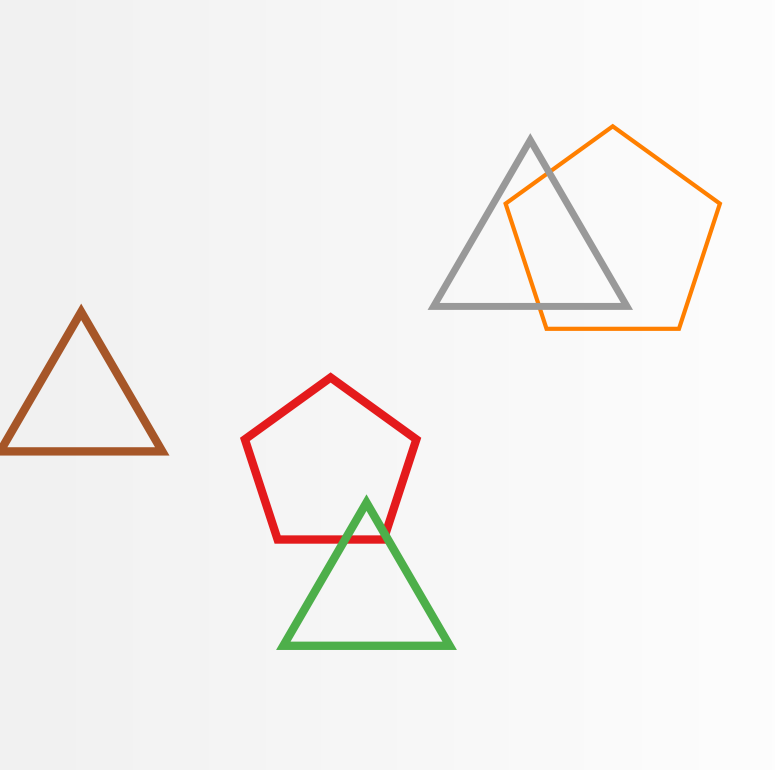[{"shape": "pentagon", "thickness": 3, "radius": 0.58, "center": [0.427, 0.393]}, {"shape": "triangle", "thickness": 3, "radius": 0.62, "center": [0.473, 0.223]}, {"shape": "pentagon", "thickness": 1.5, "radius": 0.73, "center": [0.791, 0.691]}, {"shape": "triangle", "thickness": 3, "radius": 0.6, "center": [0.105, 0.474]}, {"shape": "triangle", "thickness": 2.5, "radius": 0.72, "center": [0.684, 0.674]}]